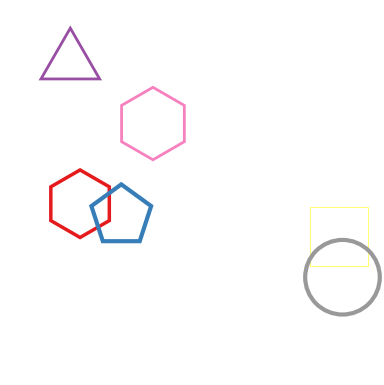[{"shape": "hexagon", "thickness": 2.5, "radius": 0.44, "center": [0.208, 0.471]}, {"shape": "pentagon", "thickness": 3, "radius": 0.41, "center": [0.315, 0.44]}, {"shape": "triangle", "thickness": 2, "radius": 0.44, "center": [0.183, 0.839]}, {"shape": "square", "thickness": 0.5, "radius": 0.38, "center": [0.881, 0.386]}, {"shape": "hexagon", "thickness": 2, "radius": 0.47, "center": [0.397, 0.679]}, {"shape": "circle", "thickness": 3, "radius": 0.48, "center": [0.89, 0.28]}]